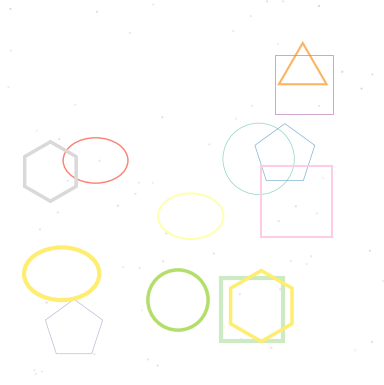[{"shape": "circle", "thickness": 0.5, "radius": 0.46, "center": [0.672, 0.587]}, {"shape": "oval", "thickness": 1.5, "radius": 0.42, "center": [0.495, 0.439]}, {"shape": "pentagon", "thickness": 0.5, "radius": 0.39, "center": [0.192, 0.144]}, {"shape": "oval", "thickness": 1, "radius": 0.42, "center": [0.248, 0.583]}, {"shape": "pentagon", "thickness": 0.5, "radius": 0.41, "center": [0.74, 0.597]}, {"shape": "triangle", "thickness": 1.5, "radius": 0.36, "center": [0.786, 0.817]}, {"shape": "circle", "thickness": 2.5, "radius": 0.39, "center": [0.462, 0.221]}, {"shape": "square", "thickness": 1.5, "radius": 0.46, "center": [0.77, 0.476]}, {"shape": "hexagon", "thickness": 2.5, "radius": 0.39, "center": [0.131, 0.555]}, {"shape": "square", "thickness": 0.5, "radius": 0.38, "center": [0.79, 0.781]}, {"shape": "square", "thickness": 3, "radius": 0.41, "center": [0.654, 0.196]}, {"shape": "hexagon", "thickness": 2.5, "radius": 0.46, "center": [0.679, 0.205]}, {"shape": "oval", "thickness": 3, "radius": 0.49, "center": [0.16, 0.289]}]